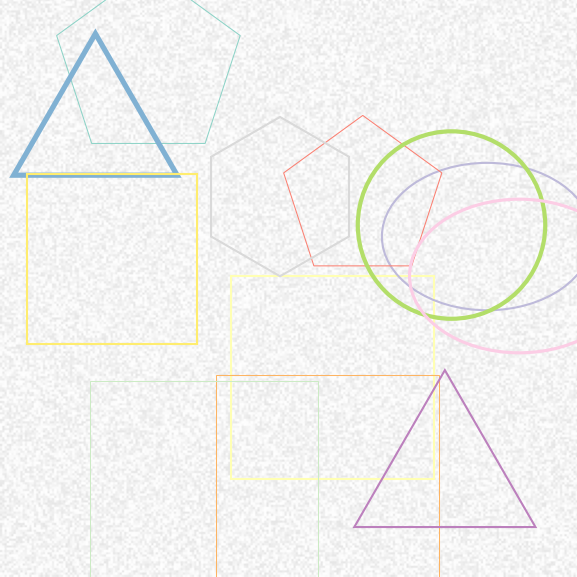[{"shape": "pentagon", "thickness": 0.5, "radius": 0.84, "center": [0.257, 0.886]}, {"shape": "square", "thickness": 1, "radius": 0.88, "center": [0.576, 0.345]}, {"shape": "oval", "thickness": 1, "radius": 0.91, "center": [0.844, 0.59]}, {"shape": "pentagon", "thickness": 0.5, "radius": 0.72, "center": [0.628, 0.655]}, {"shape": "triangle", "thickness": 2.5, "radius": 0.82, "center": [0.165, 0.777]}, {"shape": "square", "thickness": 0.5, "radius": 0.97, "center": [0.567, 0.156]}, {"shape": "circle", "thickness": 2, "radius": 0.81, "center": [0.782, 0.609]}, {"shape": "oval", "thickness": 1.5, "radius": 0.95, "center": [0.899, 0.521]}, {"shape": "hexagon", "thickness": 1, "radius": 0.69, "center": [0.485, 0.659]}, {"shape": "triangle", "thickness": 1, "radius": 0.91, "center": [0.77, 0.177]}, {"shape": "square", "thickness": 0.5, "radius": 0.99, "center": [0.353, 0.142]}, {"shape": "square", "thickness": 1, "radius": 0.74, "center": [0.194, 0.551]}]